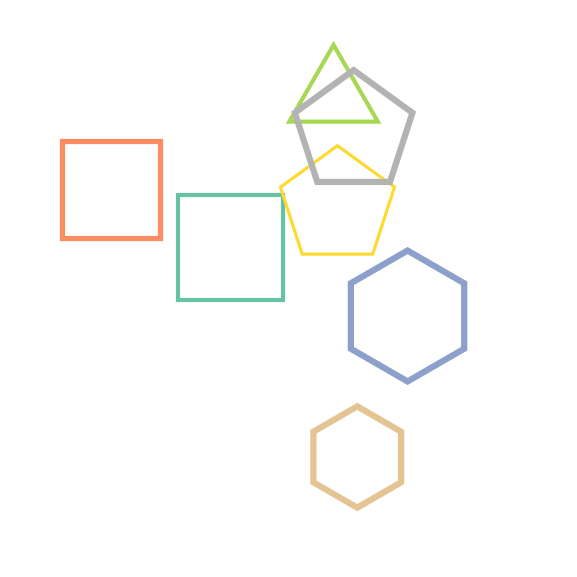[{"shape": "square", "thickness": 2, "radius": 0.45, "center": [0.399, 0.571]}, {"shape": "square", "thickness": 2.5, "radius": 0.42, "center": [0.192, 0.671]}, {"shape": "hexagon", "thickness": 3, "radius": 0.57, "center": [0.706, 0.452]}, {"shape": "triangle", "thickness": 2, "radius": 0.44, "center": [0.578, 0.833]}, {"shape": "pentagon", "thickness": 1.5, "radius": 0.52, "center": [0.584, 0.643]}, {"shape": "hexagon", "thickness": 3, "radius": 0.44, "center": [0.619, 0.208]}, {"shape": "pentagon", "thickness": 3, "radius": 0.54, "center": [0.612, 0.771]}]